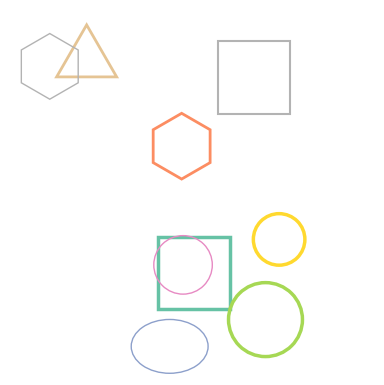[{"shape": "square", "thickness": 2.5, "radius": 0.47, "center": [0.505, 0.291]}, {"shape": "hexagon", "thickness": 2, "radius": 0.43, "center": [0.472, 0.62]}, {"shape": "oval", "thickness": 1, "radius": 0.5, "center": [0.441, 0.1]}, {"shape": "circle", "thickness": 1, "radius": 0.38, "center": [0.475, 0.312]}, {"shape": "circle", "thickness": 2.5, "radius": 0.48, "center": [0.69, 0.17]}, {"shape": "circle", "thickness": 2.5, "radius": 0.33, "center": [0.725, 0.378]}, {"shape": "triangle", "thickness": 2, "radius": 0.45, "center": [0.225, 0.845]}, {"shape": "hexagon", "thickness": 1, "radius": 0.43, "center": [0.129, 0.828]}, {"shape": "square", "thickness": 1.5, "radius": 0.47, "center": [0.659, 0.799]}]